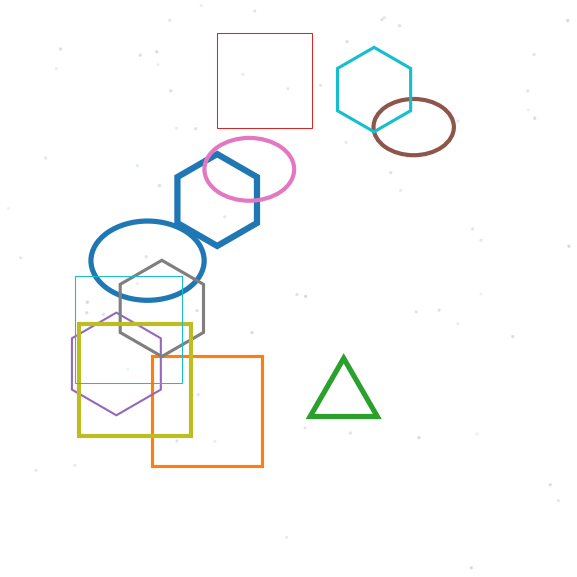[{"shape": "oval", "thickness": 2.5, "radius": 0.49, "center": [0.256, 0.548]}, {"shape": "hexagon", "thickness": 3, "radius": 0.4, "center": [0.376, 0.653]}, {"shape": "square", "thickness": 1.5, "radius": 0.48, "center": [0.358, 0.287]}, {"shape": "triangle", "thickness": 2.5, "radius": 0.34, "center": [0.595, 0.312]}, {"shape": "square", "thickness": 0.5, "radius": 0.41, "center": [0.458, 0.86]}, {"shape": "hexagon", "thickness": 1, "radius": 0.44, "center": [0.202, 0.369]}, {"shape": "oval", "thickness": 2, "radius": 0.35, "center": [0.716, 0.779]}, {"shape": "oval", "thickness": 2, "radius": 0.39, "center": [0.432, 0.706]}, {"shape": "hexagon", "thickness": 1.5, "radius": 0.42, "center": [0.28, 0.465]}, {"shape": "square", "thickness": 2, "radius": 0.48, "center": [0.234, 0.342]}, {"shape": "hexagon", "thickness": 1.5, "radius": 0.37, "center": [0.648, 0.844]}, {"shape": "square", "thickness": 0.5, "radius": 0.46, "center": [0.222, 0.429]}]